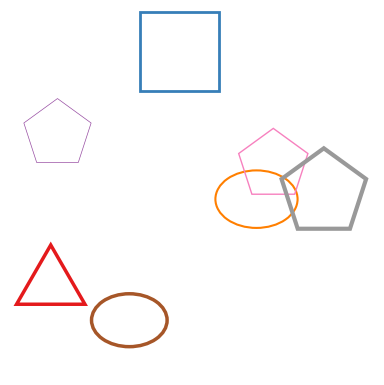[{"shape": "triangle", "thickness": 2.5, "radius": 0.51, "center": [0.132, 0.261]}, {"shape": "square", "thickness": 2, "radius": 0.51, "center": [0.466, 0.866]}, {"shape": "pentagon", "thickness": 0.5, "radius": 0.46, "center": [0.149, 0.652]}, {"shape": "oval", "thickness": 1.5, "radius": 0.53, "center": [0.666, 0.483]}, {"shape": "oval", "thickness": 2.5, "radius": 0.49, "center": [0.336, 0.168]}, {"shape": "pentagon", "thickness": 1, "radius": 0.47, "center": [0.71, 0.572]}, {"shape": "pentagon", "thickness": 3, "radius": 0.58, "center": [0.841, 0.499]}]